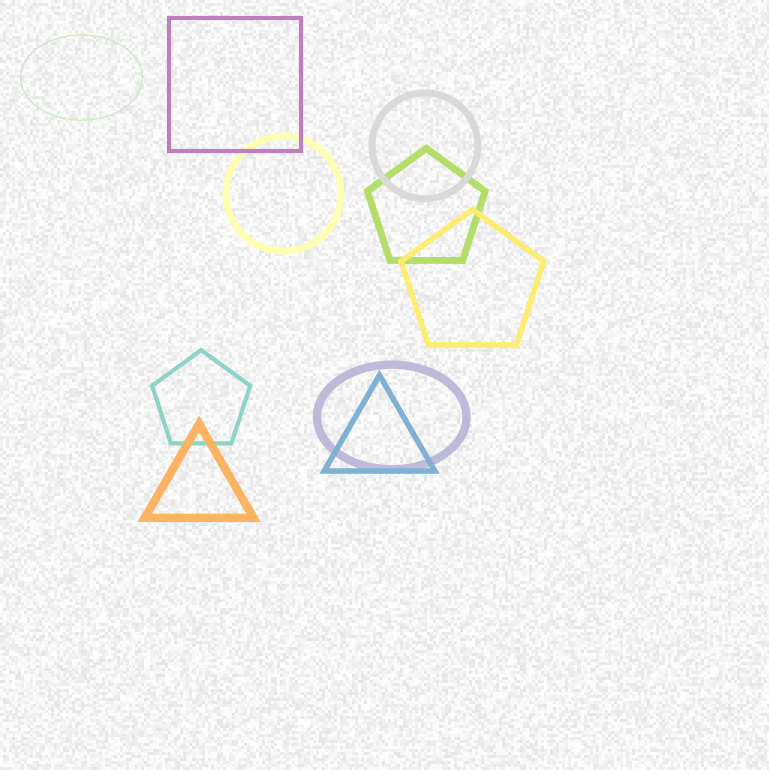[{"shape": "pentagon", "thickness": 1.5, "radius": 0.33, "center": [0.261, 0.478]}, {"shape": "circle", "thickness": 2.5, "radius": 0.37, "center": [0.368, 0.748]}, {"shape": "oval", "thickness": 3, "radius": 0.49, "center": [0.509, 0.458]}, {"shape": "triangle", "thickness": 2, "radius": 0.41, "center": [0.493, 0.43]}, {"shape": "triangle", "thickness": 3, "radius": 0.41, "center": [0.259, 0.368]}, {"shape": "pentagon", "thickness": 2.5, "radius": 0.4, "center": [0.554, 0.727]}, {"shape": "circle", "thickness": 2.5, "radius": 0.34, "center": [0.552, 0.811]}, {"shape": "square", "thickness": 1.5, "radius": 0.43, "center": [0.306, 0.89]}, {"shape": "oval", "thickness": 0.5, "radius": 0.4, "center": [0.106, 0.899]}, {"shape": "pentagon", "thickness": 2, "radius": 0.49, "center": [0.614, 0.631]}]